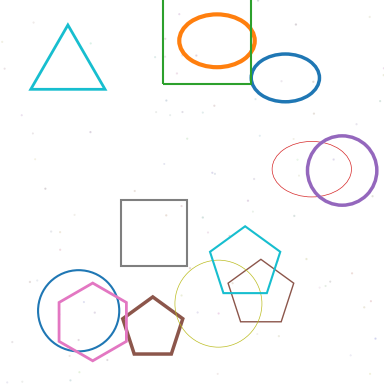[{"shape": "oval", "thickness": 2.5, "radius": 0.44, "center": [0.741, 0.798]}, {"shape": "circle", "thickness": 1.5, "radius": 0.53, "center": [0.204, 0.193]}, {"shape": "oval", "thickness": 3, "radius": 0.49, "center": [0.564, 0.894]}, {"shape": "square", "thickness": 1.5, "radius": 0.57, "center": [0.538, 0.896]}, {"shape": "oval", "thickness": 0.5, "radius": 0.52, "center": [0.81, 0.561]}, {"shape": "circle", "thickness": 2.5, "radius": 0.45, "center": [0.889, 0.557]}, {"shape": "pentagon", "thickness": 1, "radius": 0.45, "center": [0.678, 0.237]}, {"shape": "pentagon", "thickness": 2.5, "radius": 0.41, "center": [0.397, 0.147]}, {"shape": "hexagon", "thickness": 2, "radius": 0.5, "center": [0.241, 0.164]}, {"shape": "square", "thickness": 1.5, "radius": 0.43, "center": [0.4, 0.395]}, {"shape": "circle", "thickness": 0.5, "radius": 0.56, "center": [0.567, 0.211]}, {"shape": "triangle", "thickness": 2, "radius": 0.56, "center": [0.176, 0.824]}, {"shape": "pentagon", "thickness": 1.5, "radius": 0.48, "center": [0.637, 0.316]}]